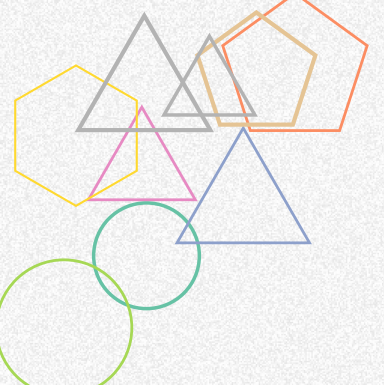[{"shape": "circle", "thickness": 2.5, "radius": 0.69, "center": [0.381, 0.336]}, {"shape": "pentagon", "thickness": 2, "radius": 0.99, "center": [0.766, 0.82]}, {"shape": "triangle", "thickness": 2, "radius": 0.99, "center": [0.632, 0.469]}, {"shape": "triangle", "thickness": 2, "radius": 0.8, "center": [0.368, 0.561]}, {"shape": "circle", "thickness": 2, "radius": 0.88, "center": [0.166, 0.149]}, {"shape": "hexagon", "thickness": 1.5, "radius": 0.91, "center": [0.197, 0.648]}, {"shape": "pentagon", "thickness": 3, "radius": 0.81, "center": [0.666, 0.807]}, {"shape": "triangle", "thickness": 3, "radius": 0.99, "center": [0.375, 0.761]}, {"shape": "triangle", "thickness": 2.5, "radius": 0.68, "center": [0.544, 0.77]}]